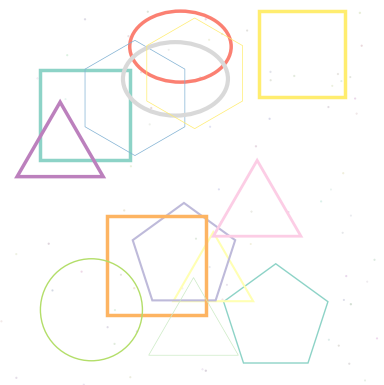[{"shape": "square", "thickness": 2.5, "radius": 0.58, "center": [0.221, 0.7]}, {"shape": "pentagon", "thickness": 1, "radius": 0.71, "center": [0.716, 0.172]}, {"shape": "triangle", "thickness": 1.5, "radius": 0.6, "center": [0.554, 0.277]}, {"shape": "pentagon", "thickness": 1.5, "radius": 0.7, "center": [0.478, 0.333]}, {"shape": "oval", "thickness": 2.5, "radius": 0.66, "center": [0.469, 0.879]}, {"shape": "hexagon", "thickness": 0.5, "radius": 0.75, "center": [0.35, 0.746]}, {"shape": "square", "thickness": 2.5, "radius": 0.64, "center": [0.407, 0.311]}, {"shape": "circle", "thickness": 1, "radius": 0.66, "center": [0.237, 0.195]}, {"shape": "triangle", "thickness": 2, "radius": 0.66, "center": [0.668, 0.452]}, {"shape": "oval", "thickness": 3, "radius": 0.68, "center": [0.456, 0.795]}, {"shape": "triangle", "thickness": 2.5, "radius": 0.65, "center": [0.156, 0.606]}, {"shape": "triangle", "thickness": 0.5, "radius": 0.67, "center": [0.503, 0.145]}, {"shape": "square", "thickness": 2.5, "radius": 0.56, "center": [0.785, 0.859]}, {"shape": "hexagon", "thickness": 0.5, "radius": 0.72, "center": [0.506, 0.81]}]